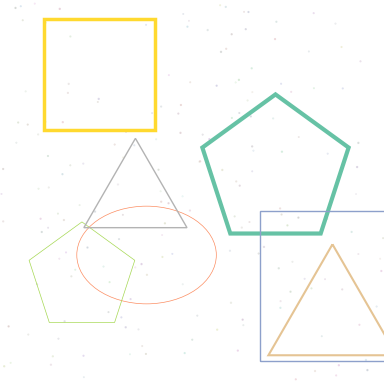[{"shape": "pentagon", "thickness": 3, "radius": 1.0, "center": [0.716, 0.555]}, {"shape": "oval", "thickness": 0.5, "radius": 0.91, "center": [0.381, 0.338]}, {"shape": "square", "thickness": 1, "radius": 0.97, "center": [0.87, 0.257]}, {"shape": "pentagon", "thickness": 0.5, "radius": 0.72, "center": [0.213, 0.279]}, {"shape": "square", "thickness": 2.5, "radius": 0.72, "center": [0.259, 0.807]}, {"shape": "triangle", "thickness": 1.5, "radius": 0.96, "center": [0.864, 0.173]}, {"shape": "triangle", "thickness": 1, "radius": 0.77, "center": [0.352, 0.486]}]